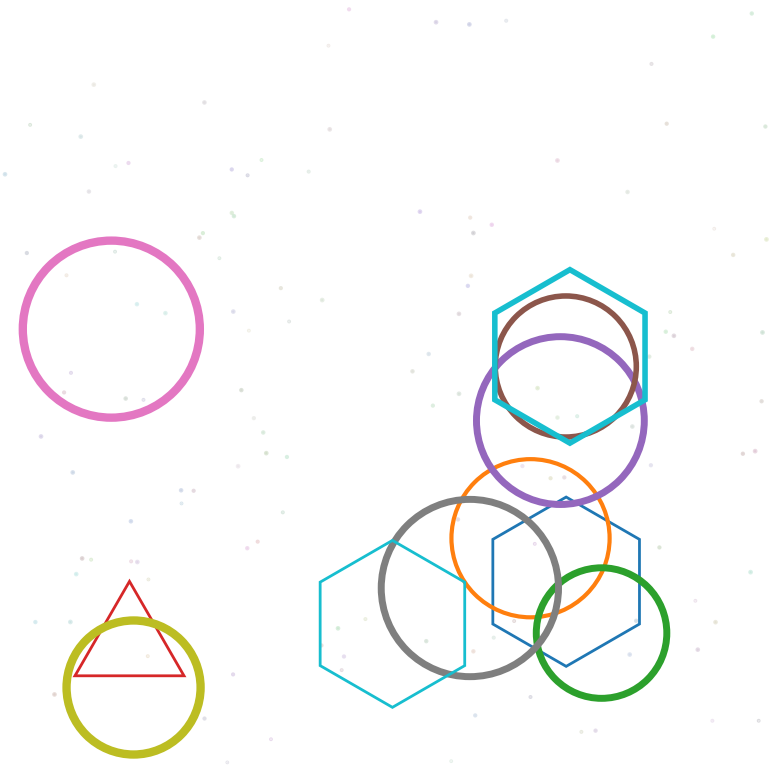[{"shape": "hexagon", "thickness": 1, "radius": 0.55, "center": [0.735, 0.245]}, {"shape": "circle", "thickness": 1.5, "radius": 0.51, "center": [0.689, 0.301]}, {"shape": "circle", "thickness": 2.5, "radius": 0.42, "center": [0.781, 0.178]}, {"shape": "triangle", "thickness": 1, "radius": 0.41, "center": [0.168, 0.163]}, {"shape": "circle", "thickness": 2.5, "radius": 0.54, "center": [0.728, 0.454]}, {"shape": "circle", "thickness": 2, "radius": 0.46, "center": [0.735, 0.524]}, {"shape": "circle", "thickness": 3, "radius": 0.57, "center": [0.145, 0.573]}, {"shape": "circle", "thickness": 2.5, "radius": 0.58, "center": [0.61, 0.236]}, {"shape": "circle", "thickness": 3, "radius": 0.44, "center": [0.173, 0.107]}, {"shape": "hexagon", "thickness": 1, "radius": 0.54, "center": [0.51, 0.19]}, {"shape": "hexagon", "thickness": 2, "radius": 0.56, "center": [0.74, 0.537]}]